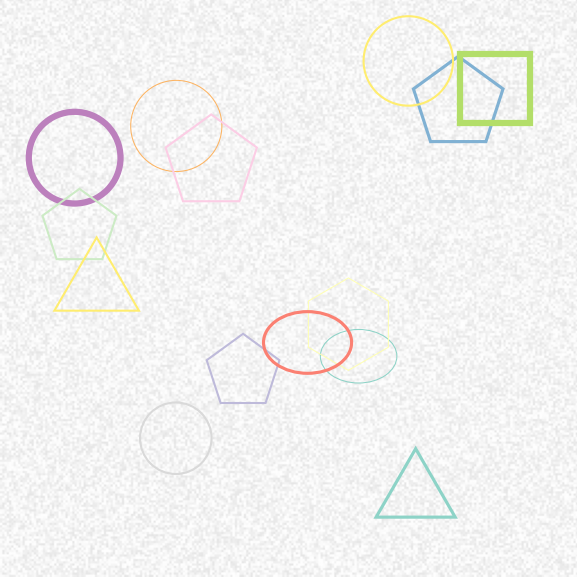[{"shape": "triangle", "thickness": 1.5, "radius": 0.4, "center": [0.72, 0.143]}, {"shape": "oval", "thickness": 0.5, "radius": 0.33, "center": [0.621, 0.382]}, {"shape": "hexagon", "thickness": 0.5, "radius": 0.4, "center": [0.603, 0.438]}, {"shape": "pentagon", "thickness": 1, "radius": 0.33, "center": [0.421, 0.355]}, {"shape": "oval", "thickness": 1.5, "radius": 0.38, "center": [0.533, 0.406]}, {"shape": "pentagon", "thickness": 1.5, "radius": 0.41, "center": [0.793, 0.82]}, {"shape": "circle", "thickness": 0.5, "radius": 0.39, "center": [0.305, 0.781]}, {"shape": "square", "thickness": 3, "radius": 0.3, "center": [0.857, 0.845]}, {"shape": "pentagon", "thickness": 1, "radius": 0.42, "center": [0.366, 0.718]}, {"shape": "circle", "thickness": 1, "radius": 0.31, "center": [0.304, 0.24]}, {"shape": "circle", "thickness": 3, "radius": 0.4, "center": [0.129, 0.726]}, {"shape": "pentagon", "thickness": 1, "radius": 0.34, "center": [0.138, 0.605]}, {"shape": "circle", "thickness": 1, "radius": 0.39, "center": [0.707, 0.894]}, {"shape": "triangle", "thickness": 1, "radius": 0.42, "center": [0.167, 0.503]}]